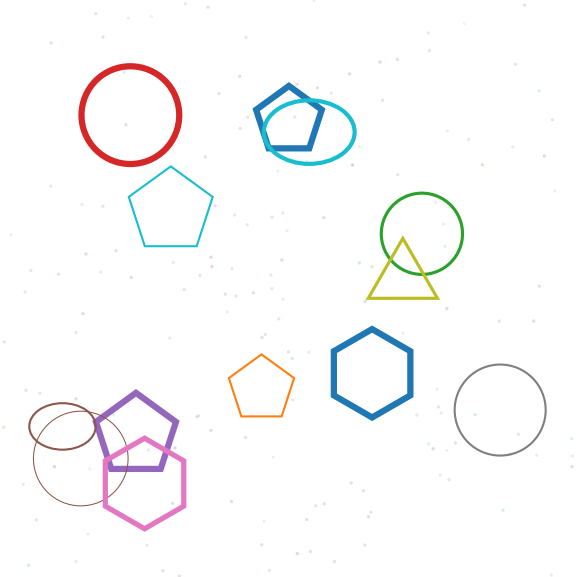[{"shape": "pentagon", "thickness": 3, "radius": 0.3, "center": [0.5, 0.791]}, {"shape": "hexagon", "thickness": 3, "radius": 0.38, "center": [0.644, 0.353]}, {"shape": "pentagon", "thickness": 1, "radius": 0.3, "center": [0.453, 0.326]}, {"shape": "circle", "thickness": 1.5, "radius": 0.35, "center": [0.731, 0.594]}, {"shape": "circle", "thickness": 3, "radius": 0.42, "center": [0.226, 0.8]}, {"shape": "pentagon", "thickness": 3, "radius": 0.36, "center": [0.235, 0.246]}, {"shape": "oval", "thickness": 1, "radius": 0.29, "center": [0.108, 0.261]}, {"shape": "circle", "thickness": 0.5, "radius": 0.41, "center": [0.14, 0.205]}, {"shape": "hexagon", "thickness": 2.5, "radius": 0.39, "center": [0.25, 0.162]}, {"shape": "circle", "thickness": 1, "radius": 0.39, "center": [0.866, 0.289]}, {"shape": "triangle", "thickness": 1.5, "radius": 0.35, "center": [0.698, 0.517]}, {"shape": "oval", "thickness": 2, "radius": 0.39, "center": [0.535, 0.77]}, {"shape": "pentagon", "thickness": 1, "radius": 0.38, "center": [0.296, 0.635]}]